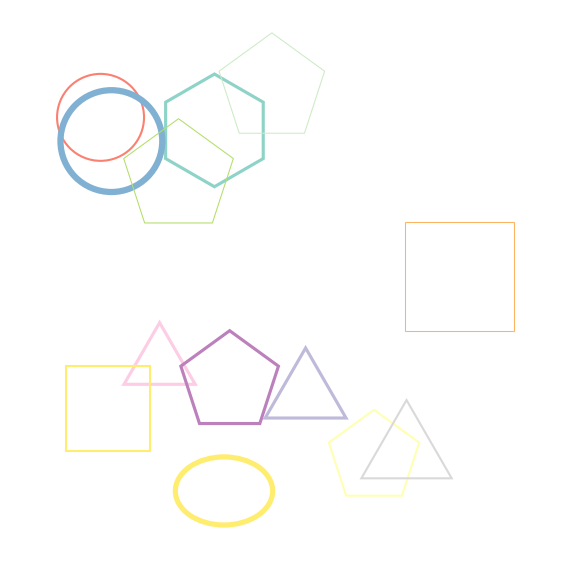[{"shape": "hexagon", "thickness": 1.5, "radius": 0.49, "center": [0.371, 0.773]}, {"shape": "pentagon", "thickness": 1, "radius": 0.41, "center": [0.648, 0.207]}, {"shape": "triangle", "thickness": 1.5, "radius": 0.4, "center": [0.529, 0.316]}, {"shape": "circle", "thickness": 1, "radius": 0.38, "center": [0.174, 0.796]}, {"shape": "circle", "thickness": 3, "radius": 0.44, "center": [0.193, 0.755]}, {"shape": "square", "thickness": 0.5, "radius": 0.47, "center": [0.795, 0.52]}, {"shape": "pentagon", "thickness": 0.5, "radius": 0.5, "center": [0.309, 0.694]}, {"shape": "triangle", "thickness": 1.5, "radius": 0.36, "center": [0.276, 0.369]}, {"shape": "triangle", "thickness": 1, "radius": 0.45, "center": [0.704, 0.216]}, {"shape": "pentagon", "thickness": 1.5, "radius": 0.44, "center": [0.398, 0.338]}, {"shape": "pentagon", "thickness": 0.5, "radius": 0.48, "center": [0.471, 0.846]}, {"shape": "oval", "thickness": 2.5, "radius": 0.42, "center": [0.388, 0.149]}, {"shape": "square", "thickness": 1, "radius": 0.37, "center": [0.187, 0.292]}]